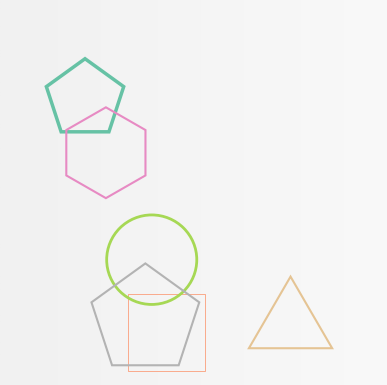[{"shape": "pentagon", "thickness": 2.5, "radius": 0.52, "center": [0.219, 0.743]}, {"shape": "square", "thickness": 0.5, "radius": 0.5, "center": [0.43, 0.136]}, {"shape": "hexagon", "thickness": 1.5, "radius": 0.59, "center": [0.273, 0.603]}, {"shape": "circle", "thickness": 2, "radius": 0.58, "center": [0.392, 0.325]}, {"shape": "triangle", "thickness": 1.5, "radius": 0.62, "center": [0.75, 0.158]}, {"shape": "pentagon", "thickness": 1.5, "radius": 0.73, "center": [0.375, 0.17]}]